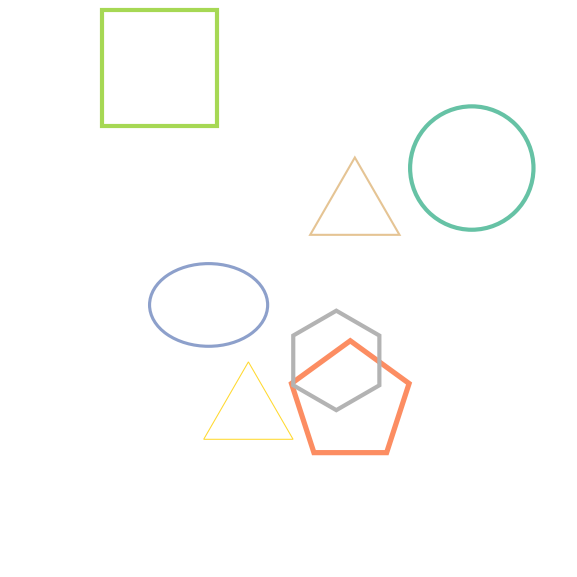[{"shape": "circle", "thickness": 2, "radius": 0.53, "center": [0.817, 0.708]}, {"shape": "pentagon", "thickness": 2.5, "radius": 0.54, "center": [0.607, 0.302]}, {"shape": "oval", "thickness": 1.5, "radius": 0.51, "center": [0.361, 0.471]}, {"shape": "square", "thickness": 2, "radius": 0.5, "center": [0.276, 0.881]}, {"shape": "triangle", "thickness": 0.5, "radius": 0.45, "center": [0.43, 0.283]}, {"shape": "triangle", "thickness": 1, "radius": 0.45, "center": [0.614, 0.637]}, {"shape": "hexagon", "thickness": 2, "radius": 0.43, "center": [0.582, 0.375]}]